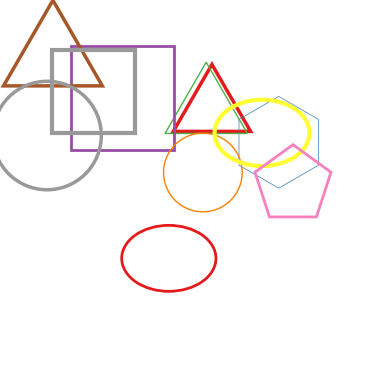[{"shape": "oval", "thickness": 2, "radius": 0.61, "center": [0.439, 0.329]}, {"shape": "triangle", "thickness": 2.5, "radius": 0.58, "center": [0.551, 0.717]}, {"shape": "hexagon", "thickness": 0.5, "radius": 0.6, "center": [0.724, 0.63]}, {"shape": "triangle", "thickness": 1, "radius": 0.62, "center": [0.536, 0.715]}, {"shape": "square", "thickness": 2, "radius": 0.67, "center": [0.318, 0.746]}, {"shape": "circle", "thickness": 1, "radius": 0.51, "center": [0.527, 0.552]}, {"shape": "oval", "thickness": 3, "radius": 0.62, "center": [0.681, 0.655]}, {"shape": "triangle", "thickness": 2.5, "radius": 0.74, "center": [0.137, 0.851]}, {"shape": "pentagon", "thickness": 2, "radius": 0.52, "center": [0.761, 0.521]}, {"shape": "square", "thickness": 3, "radius": 0.54, "center": [0.243, 0.763]}, {"shape": "circle", "thickness": 2.5, "radius": 0.7, "center": [0.122, 0.648]}]